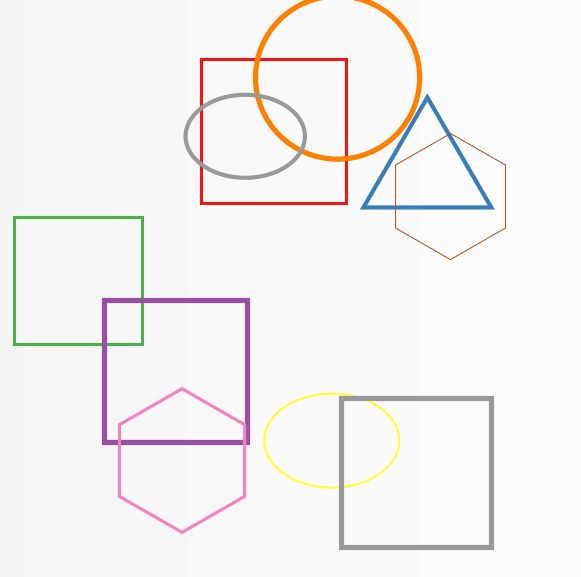[{"shape": "square", "thickness": 1.5, "radius": 0.62, "center": [0.47, 0.773]}, {"shape": "triangle", "thickness": 2, "radius": 0.64, "center": [0.735, 0.703]}, {"shape": "square", "thickness": 1.5, "radius": 0.55, "center": [0.134, 0.513]}, {"shape": "square", "thickness": 2.5, "radius": 0.62, "center": [0.302, 0.357]}, {"shape": "circle", "thickness": 2.5, "radius": 0.71, "center": [0.581, 0.865]}, {"shape": "oval", "thickness": 1, "radius": 0.58, "center": [0.571, 0.236]}, {"shape": "hexagon", "thickness": 0.5, "radius": 0.55, "center": [0.775, 0.659]}, {"shape": "hexagon", "thickness": 1.5, "radius": 0.62, "center": [0.313, 0.202]}, {"shape": "square", "thickness": 2.5, "radius": 0.64, "center": [0.716, 0.181]}, {"shape": "oval", "thickness": 2, "radius": 0.51, "center": [0.422, 0.763]}]